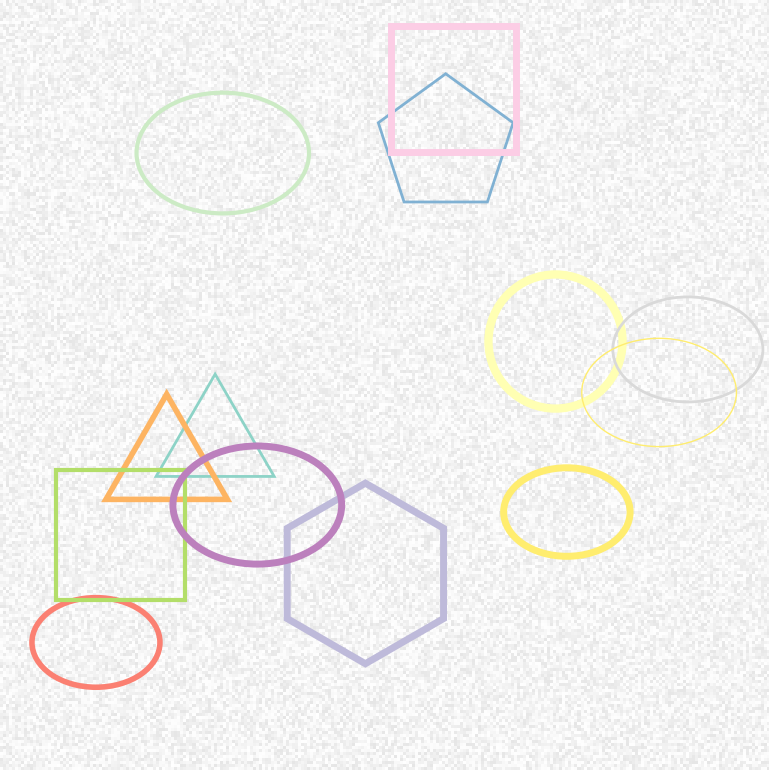[{"shape": "triangle", "thickness": 1, "radius": 0.44, "center": [0.279, 0.426]}, {"shape": "circle", "thickness": 3, "radius": 0.44, "center": [0.721, 0.556]}, {"shape": "hexagon", "thickness": 2.5, "radius": 0.59, "center": [0.475, 0.255]}, {"shape": "oval", "thickness": 2, "radius": 0.42, "center": [0.125, 0.166]}, {"shape": "pentagon", "thickness": 1, "radius": 0.46, "center": [0.579, 0.812]}, {"shape": "triangle", "thickness": 2, "radius": 0.46, "center": [0.216, 0.397]}, {"shape": "square", "thickness": 1.5, "radius": 0.42, "center": [0.157, 0.305]}, {"shape": "square", "thickness": 2.5, "radius": 0.41, "center": [0.589, 0.884]}, {"shape": "oval", "thickness": 1, "radius": 0.49, "center": [0.893, 0.546]}, {"shape": "oval", "thickness": 2.5, "radius": 0.55, "center": [0.334, 0.344]}, {"shape": "oval", "thickness": 1.5, "radius": 0.56, "center": [0.289, 0.801]}, {"shape": "oval", "thickness": 2.5, "radius": 0.41, "center": [0.736, 0.335]}, {"shape": "oval", "thickness": 0.5, "radius": 0.5, "center": [0.856, 0.49]}]